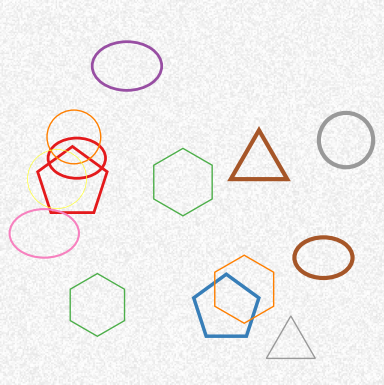[{"shape": "oval", "thickness": 2, "radius": 0.37, "center": [0.199, 0.589]}, {"shape": "pentagon", "thickness": 2, "radius": 0.47, "center": [0.188, 0.525]}, {"shape": "pentagon", "thickness": 2.5, "radius": 0.44, "center": [0.588, 0.199]}, {"shape": "hexagon", "thickness": 1, "radius": 0.44, "center": [0.475, 0.527]}, {"shape": "hexagon", "thickness": 1, "radius": 0.41, "center": [0.253, 0.208]}, {"shape": "oval", "thickness": 2, "radius": 0.45, "center": [0.33, 0.828]}, {"shape": "circle", "thickness": 1, "radius": 0.35, "center": [0.192, 0.644]}, {"shape": "hexagon", "thickness": 1, "radius": 0.44, "center": [0.634, 0.249]}, {"shape": "circle", "thickness": 0.5, "radius": 0.38, "center": [0.148, 0.535]}, {"shape": "triangle", "thickness": 3, "radius": 0.42, "center": [0.673, 0.577]}, {"shape": "oval", "thickness": 3, "radius": 0.38, "center": [0.84, 0.331]}, {"shape": "oval", "thickness": 1.5, "radius": 0.45, "center": [0.115, 0.394]}, {"shape": "circle", "thickness": 3, "radius": 0.35, "center": [0.899, 0.636]}, {"shape": "triangle", "thickness": 1, "radius": 0.37, "center": [0.755, 0.106]}]